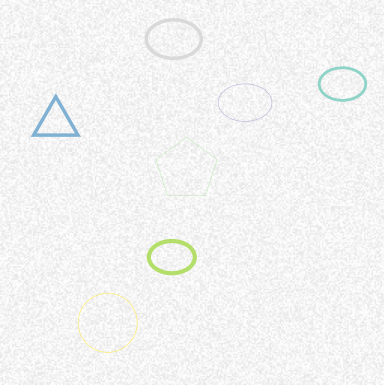[{"shape": "oval", "thickness": 2, "radius": 0.3, "center": [0.89, 0.782]}, {"shape": "oval", "thickness": 0.5, "radius": 0.35, "center": [0.636, 0.733]}, {"shape": "triangle", "thickness": 2.5, "radius": 0.33, "center": [0.145, 0.682]}, {"shape": "oval", "thickness": 3, "radius": 0.3, "center": [0.446, 0.332]}, {"shape": "oval", "thickness": 2.5, "radius": 0.36, "center": [0.451, 0.898]}, {"shape": "pentagon", "thickness": 0.5, "radius": 0.42, "center": [0.485, 0.56]}, {"shape": "circle", "thickness": 0.5, "radius": 0.38, "center": [0.28, 0.162]}]